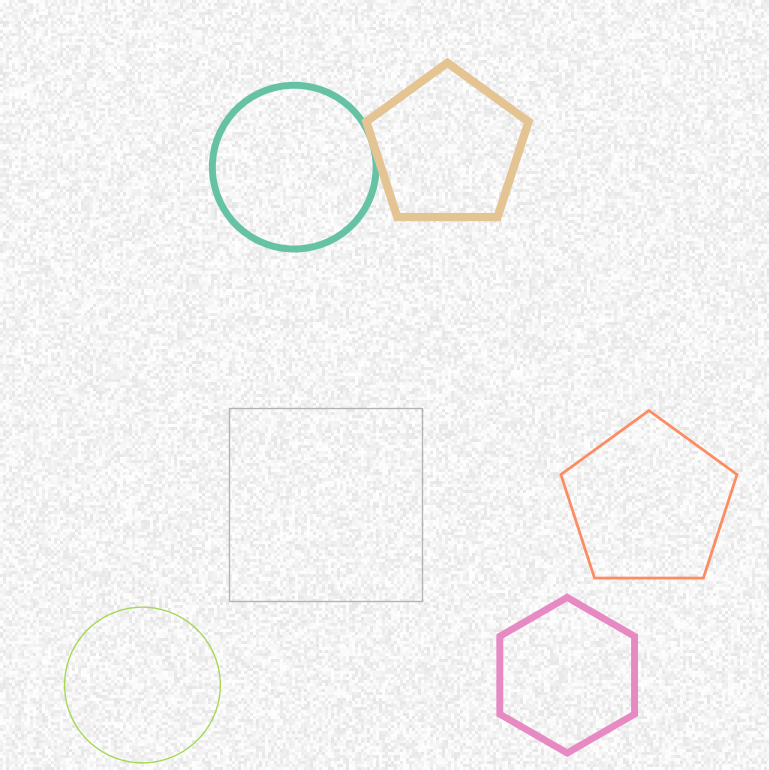[{"shape": "circle", "thickness": 2.5, "radius": 0.53, "center": [0.382, 0.783]}, {"shape": "pentagon", "thickness": 1, "radius": 0.6, "center": [0.843, 0.347]}, {"shape": "hexagon", "thickness": 2.5, "radius": 0.51, "center": [0.737, 0.123]}, {"shape": "circle", "thickness": 0.5, "radius": 0.51, "center": [0.185, 0.11]}, {"shape": "pentagon", "thickness": 3, "radius": 0.55, "center": [0.581, 0.808]}, {"shape": "square", "thickness": 0.5, "radius": 0.63, "center": [0.423, 0.345]}]